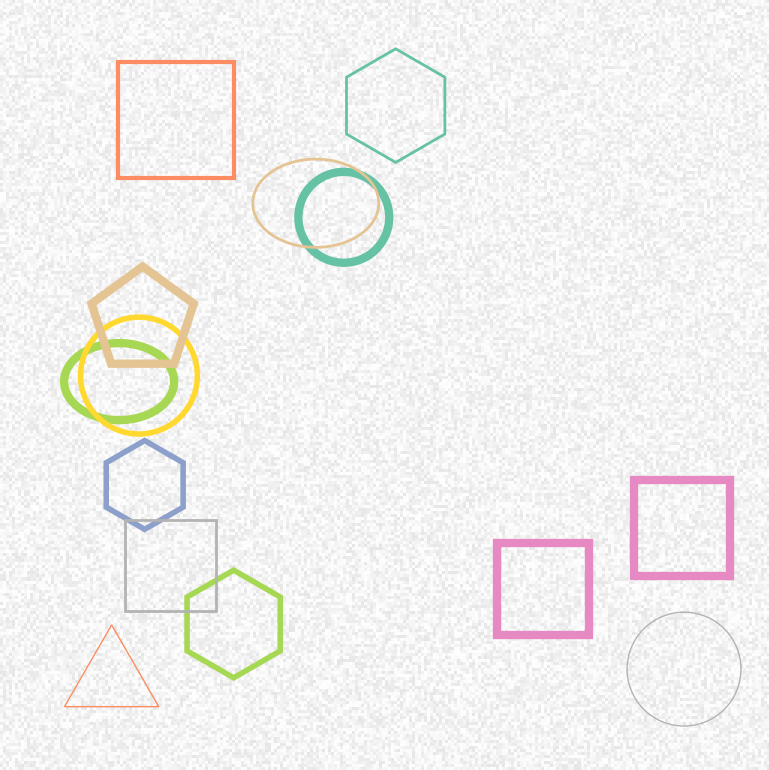[{"shape": "circle", "thickness": 3, "radius": 0.3, "center": [0.446, 0.718]}, {"shape": "hexagon", "thickness": 1, "radius": 0.37, "center": [0.514, 0.863]}, {"shape": "square", "thickness": 1.5, "radius": 0.38, "center": [0.229, 0.844]}, {"shape": "triangle", "thickness": 0.5, "radius": 0.35, "center": [0.145, 0.118]}, {"shape": "hexagon", "thickness": 2, "radius": 0.29, "center": [0.188, 0.37]}, {"shape": "square", "thickness": 3, "radius": 0.3, "center": [0.706, 0.236]}, {"shape": "square", "thickness": 3, "radius": 0.31, "center": [0.886, 0.314]}, {"shape": "oval", "thickness": 3, "radius": 0.36, "center": [0.155, 0.504]}, {"shape": "hexagon", "thickness": 2, "radius": 0.35, "center": [0.303, 0.19]}, {"shape": "circle", "thickness": 2, "radius": 0.38, "center": [0.18, 0.512]}, {"shape": "pentagon", "thickness": 3, "radius": 0.35, "center": [0.185, 0.584]}, {"shape": "oval", "thickness": 1, "radius": 0.41, "center": [0.41, 0.736]}, {"shape": "circle", "thickness": 0.5, "radius": 0.37, "center": [0.888, 0.131]}, {"shape": "square", "thickness": 1, "radius": 0.3, "center": [0.221, 0.266]}]